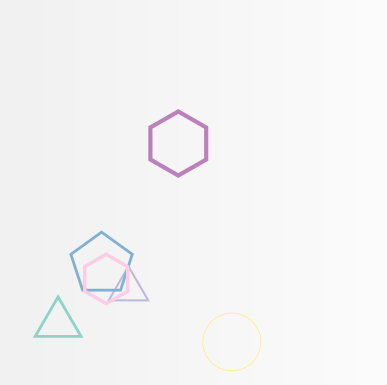[{"shape": "triangle", "thickness": 2, "radius": 0.34, "center": [0.15, 0.16]}, {"shape": "triangle", "thickness": 1.5, "radius": 0.29, "center": [0.332, 0.249]}, {"shape": "pentagon", "thickness": 2, "radius": 0.42, "center": [0.262, 0.314]}, {"shape": "hexagon", "thickness": 2.5, "radius": 0.32, "center": [0.274, 0.276]}, {"shape": "hexagon", "thickness": 3, "radius": 0.42, "center": [0.46, 0.627]}, {"shape": "circle", "thickness": 0.5, "radius": 0.37, "center": [0.598, 0.112]}]